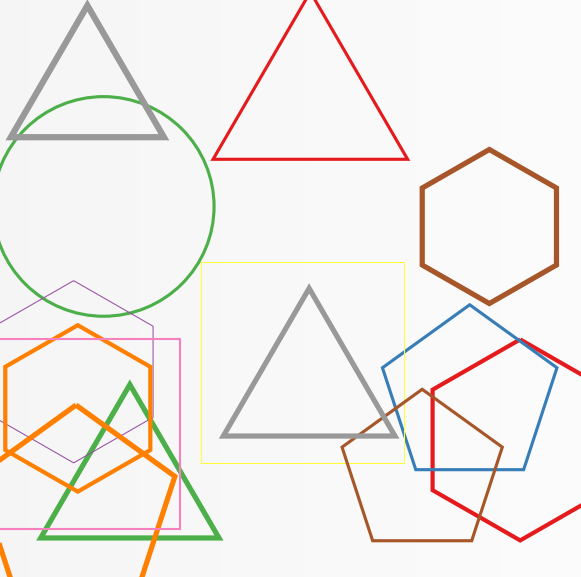[{"shape": "hexagon", "thickness": 2, "radius": 0.87, "center": [0.895, 0.237]}, {"shape": "triangle", "thickness": 1.5, "radius": 0.97, "center": [0.534, 0.82]}, {"shape": "pentagon", "thickness": 1.5, "radius": 0.79, "center": [0.808, 0.314]}, {"shape": "circle", "thickness": 1.5, "radius": 0.95, "center": [0.178, 0.642]}, {"shape": "triangle", "thickness": 2.5, "radius": 0.89, "center": [0.223, 0.156]}, {"shape": "hexagon", "thickness": 0.5, "radius": 0.79, "center": [0.127, 0.355]}, {"shape": "pentagon", "thickness": 2.5, "radius": 0.89, "center": [0.131, 0.119]}, {"shape": "hexagon", "thickness": 2, "radius": 0.72, "center": [0.134, 0.292]}, {"shape": "square", "thickness": 0.5, "radius": 0.87, "center": [0.52, 0.371]}, {"shape": "pentagon", "thickness": 1.5, "radius": 0.72, "center": [0.726, 0.18]}, {"shape": "hexagon", "thickness": 2.5, "radius": 0.67, "center": [0.842, 0.607]}, {"shape": "square", "thickness": 1, "radius": 0.82, "center": [0.146, 0.247]}, {"shape": "triangle", "thickness": 2.5, "radius": 0.85, "center": [0.532, 0.329]}, {"shape": "triangle", "thickness": 3, "radius": 0.76, "center": [0.15, 0.838]}]